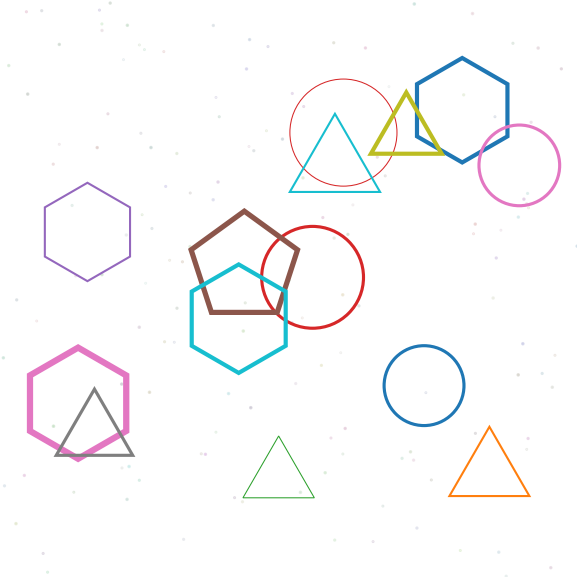[{"shape": "hexagon", "thickness": 2, "radius": 0.45, "center": [0.8, 0.808]}, {"shape": "circle", "thickness": 1.5, "radius": 0.35, "center": [0.734, 0.331]}, {"shape": "triangle", "thickness": 1, "radius": 0.4, "center": [0.847, 0.18]}, {"shape": "triangle", "thickness": 0.5, "radius": 0.36, "center": [0.483, 0.173]}, {"shape": "circle", "thickness": 0.5, "radius": 0.46, "center": [0.595, 0.77]}, {"shape": "circle", "thickness": 1.5, "radius": 0.44, "center": [0.541, 0.519]}, {"shape": "hexagon", "thickness": 1, "radius": 0.43, "center": [0.151, 0.597]}, {"shape": "pentagon", "thickness": 2.5, "radius": 0.48, "center": [0.423, 0.537]}, {"shape": "circle", "thickness": 1.5, "radius": 0.35, "center": [0.899, 0.713]}, {"shape": "hexagon", "thickness": 3, "radius": 0.48, "center": [0.135, 0.301]}, {"shape": "triangle", "thickness": 1.5, "radius": 0.38, "center": [0.164, 0.249]}, {"shape": "triangle", "thickness": 2, "radius": 0.35, "center": [0.704, 0.768]}, {"shape": "triangle", "thickness": 1, "radius": 0.45, "center": [0.58, 0.712]}, {"shape": "hexagon", "thickness": 2, "radius": 0.47, "center": [0.413, 0.447]}]